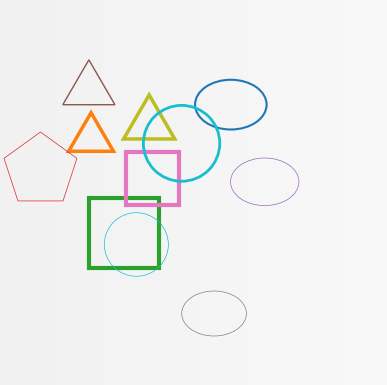[{"shape": "oval", "thickness": 1.5, "radius": 0.46, "center": [0.596, 0.728]}, {"shape": "triangle", "thickness": 2.5, "radius": 0.33, "center": [0.235, 0.64]}, {"shape": "square", "thickness": 3, "radius": 0.45, "center": [0.32, 0.394]}, {"shape": "pentagon", "thickness": 0.5, "radius": 0.49, "center": [0.104, 0.558]}, {"shape": "oval", "thickness": 0.5, "radius": 0.44, "center": [0.683, 0.528]}, {"shape": "triangle", "thickness": 1, "radius": 0.39, "center": [0.229, 0.767]}, {"shape": "square", "thickness": 3, "radius": 0.34, "center": [0.394, 0.536]}, {"shape": "oval", "thickness": 0.5, "radius": 0.42, "center": [0.552, 0.186]}, {"shape": "triangle", "thickness": 2.5, "radius": 0.38, "center": [0.385, 0.677]}, {"shape": "circle", "thickness": 0.5, "radius": 0.41, "center": [0.352, 0.365]}, {"shape": "circle", "thickness": 2, "radius": 0.49, "center": [0.469, 0.628]}]